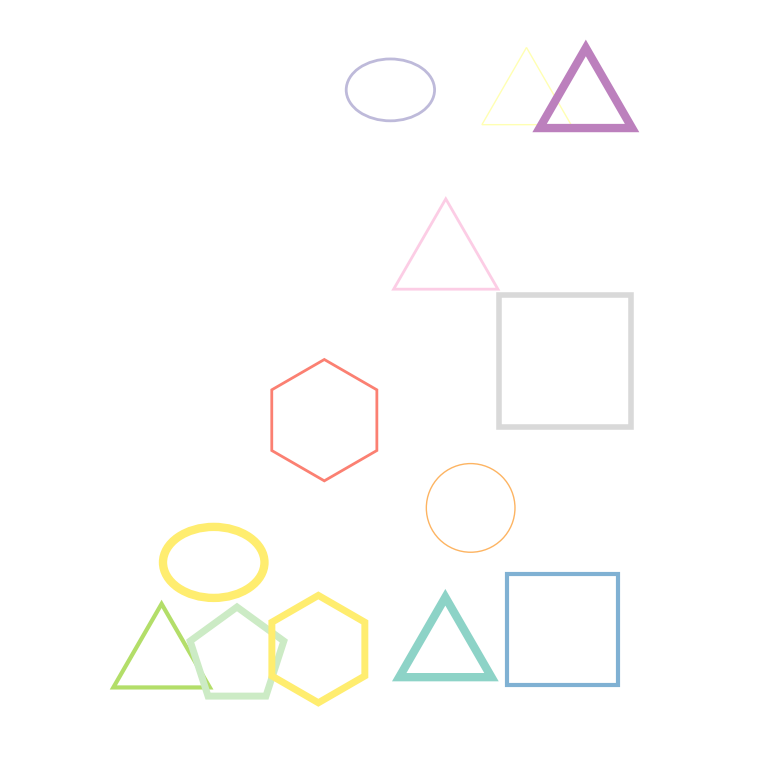[{"shape": "triangle", "thickness": 3, "radius": 0.35, "center": [0.578, 0.155]}, {"shape": "triangle", "thickness": 0.5, "radius": 0.33, "center": [0.684, 0.871]}, {"shape": "oval", "thickness": 1, "radius": 0.29, "center": [0.507, 0.883]}, {"shape": "hexagon", "thickness": 1, "radius": 0.39, "center": [0.421, 0.454]}, {"shape": "square", "thickness": 1.5, "radius": 0.36, "center": [0.731, 0.183]}, {"shape": "circle", "thickness": 0.5, "radius": 0.29, "center": [0.611, 0.34]}, {"shape": "triangle", "thickness": 1.5, "radius": 0.36, "center": [0.21, 0.143]}, {"shape": "triangle", "thickness": 1, "radius": 0.39, "center": [0.579, 0.664]}, {"shape": "square", "thickness": 2, "radius": 0.43, "center": [0.734, 0.531]}, {"shape": "triangle", "thickness": 3, "radius": 0.35, "center": [0.761, 0.868]}, {"shape": "pentagon", "thickness": 2.5, "radius": 0.32, "center": [0.308, 0.148]}, {"shape": "oval", "thickness": 3, "radius": 0.33, "center": [0.278, 0.27]}, {"shape": "hexagon", "thickness": 2.5, "radius": 0.35, "center": [0.413, 0.157]}]